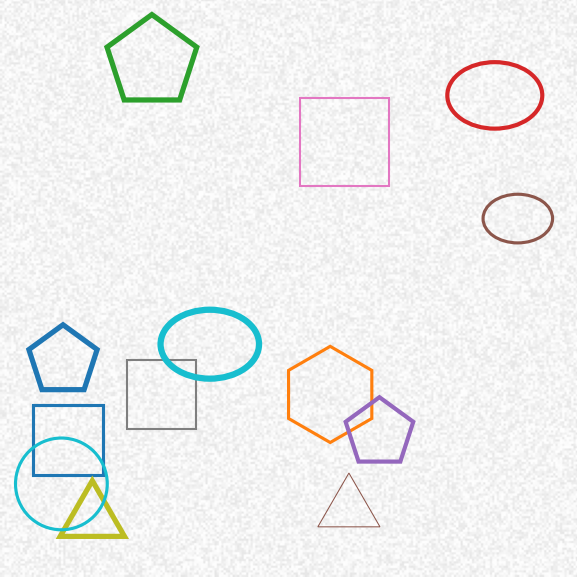[{"shape": "pentagon", "thickness": 2.5, "radius": 0.31, "center": [0.109, 0.375]}, {"shape": "square", "thickness": 1.5, "radius": 0.3, "center": [0.118, 0.237]}, {"shape": "hexagon", "thickness": 1.5, "radius": 0.42, "center": [0.572, 0.316]}, {"shape": "pentagon", "thickness": 2.5, "radius": 0.41, "center": [0.263, 0.892]}, {"shape": "oval", "thickness": 2, "radius": 0.41, "center": [0.857, 0.834]}, {"shape": "pentagon", "thickness": 2, "radius": 0.31, "center": [0.657, 0.25]}, {"shape": "triangle", "thickness": 0.5, "radius": 0.31, "center": [0.604, 0.118]}, {"shape": "oval", "thickness": 1.5, "radius": 0.3, "center": [0.897, 0.621]}, {"shape": "square", "thickness": 1, "radius": 0.38, "center": [0.597, 0.752]}, {"shape": "square", "thickness": 1, "radius": 0.3, "center": [0.28, 0.316]}, {"shape": "triangle", "thickness": 2.5, "radius": 0.32, "center": [0.16, 0.102]}, {"shape": "circle", "thickness": 1.5, "radius": 0.4, "center": [0.106, 0.161]}, {"shape": "oval", "thickness": 3, "radius": 0.43, "center": [0.363, 0.403]}]